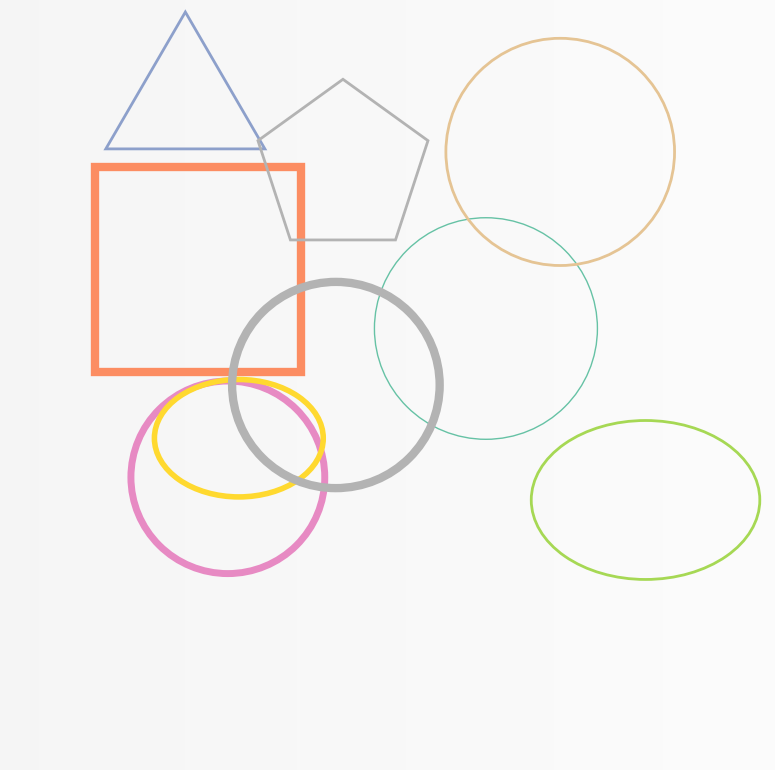[{"shape": "circle", "thickness": 0.5, "radius": 0.72, "center": [0.627, 0.573]}, {"shape": "square", "thickness": 3, "radius": 0.66, "center": [0.255, 0.65]}, {"shape": "triangle", "thickness": 1, "radius": 0.59, "center": [0.239, 0.866]}, {"shape": "circle", "thickness": 2.5, "radius": 0.63, "center": [0.294, 0.38]}, {"shape": "oval", "thickness": 1, "radius": 0.74, "center": [0.833, 0.351]}, {"shape": "oval", "thickness": 2, "radius": 0.54, "center": [0.308, 0.431]}, {"shape": "circle", "thickness": 1, "radius": 0.74, "center": [0.723, 0.803]}, {"shape": "circle", "thickness": 3, "radius": 0.67, "center": [0.433, 0.5]}, {"shape": "pentagon", "thickness": 1, "radius": 0.58, "center": [0.443, 0.782]}]